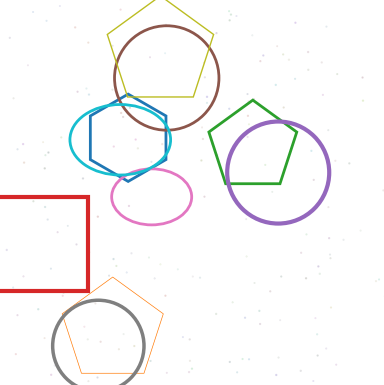[{"shape": "hexagon", "thickness": 2, "radius": 0.57, "center": [0.333, 0.642]}, {"shape": "pentagon", "thickness": 0.5, "radius": 0.69, "center": [0.293, 0.142]}, {"shape": "pentagon", "thickness": 2, "radius": 0.6, "center": [0.657, 0.62]}, {"shape": "square", "thickness": 3, "radius": 0.61, "center": [0.106, 0.366]}, {"shape": "circle", "thickness": 3, "radius": 0.66, "center": [0.723, 0.552]}, {"shape": "circle", "thickness": 2, "radius": 0.68, "center": [0.433, 0.797]}, {"shape": "oval", "thickness": 2, "radius": 0.52, "center": [0.394, 0.489]}, {"shape": "circle", "thickness": 2.5, "radius": 0.59, "center": [0.255, 0.102]}, {"shape": "pentagon", "thickness": 1, "radius": 0.73, "center": [0.417, 0.866]}, {"shape": "oval", "thickness": 2, "radius": 0.65, "center": [0.312, 0.637]}]